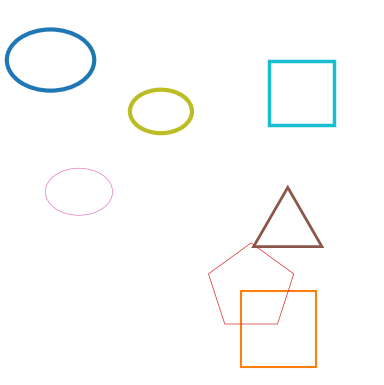[{"shape": "oval", "thickness": 3, "radius": 0.57, "center": [0.131, 0.844]}, {"shape": "square", "thickness": 1.5, "radius": 0.49, "center": [0.723, 0.145]}, {"shape": "pentagon", "thickness": 0.5, "radius": 0.58, "center": [0.652, 0.253]}, {"shape": "triangle", "thickness": 2, "radius": 0.51, "center": [0.747, 0.411]}, {"shape": "oval", "thickness": 0.5, "radius": 0.44, "center": [0.205, 0.502]}, {"shape": "oval", "thickness": 3, "radius": 0.4, "center": [0.418, 0.711]}, {"shape": "square", "thickness": 2.5, "radius": 0.42, "center": [0.782, 0.759]}]